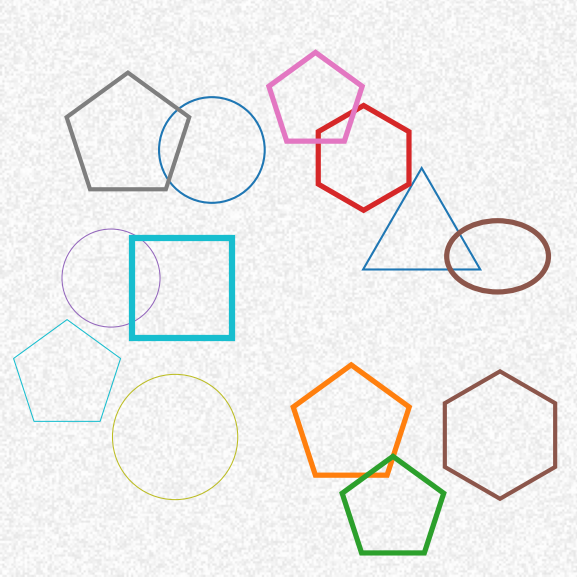[{"shape": "circle", "thickness": 1, "radius": 0.46, "center": [0.367, 0.739]}, {"shape": "triangle", "thickness": 1, "radius": 0.59, "center": [0.73, 0.591]}, {"shape": "pentagon", "thickness": 2.5, "radius": 0.53, "center": [0.608, 0.262]}, {"shape": "pentagon", "thickness": 2.5, "radius": 0.46, "center": [0.68, 0.116]}, {"shape": "hexagon", "thickness": 2.5, "radius": 0.45, "center": [0.63, 0.726]}, {"shape": "circle", "thickness": 0.5, "radius": 0.42, "center": [0.192, 0.518]}, {"shape": "oval", "thickness": 2.5, "radius": 0.44, "center": [0.862, 0.555]}, {"shape": "hexagon", "thickness": 2, "radius": 0.55, "center": [0.866, 0.246]}, {"shape": "pentagon", "thickness": 2.5, "radius": 0.42, "center": [0.546, 0.823]}, {"shape": "pentagon", "thickness": 2, "radius": 0.56, "center": [0.222, 0.762]}, {"shape": "circle", "thickness": 0.5, "radius": 0.54, "center": [0.303, 0.242]}, {"shape": "square", "thickness": 3, "radius": 0.43, "center": [0.314, 0.501]}, {"shape": "pentagon", "thickness": 0.5, "radius": 0.49, "center": [0.116, 0.348]}]